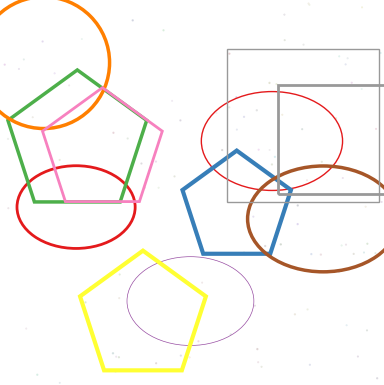[{"shape": "oval", "thickness": 1, "radius": 0.92, "center": [0.706, 0.634]}, {"shape": "oval", "thickness": 2, "radius": 0.77, "center": [0.198, 0.462]}, {"shape": "pentagon", "thickness": 3, "radius": 0.74, "center": [0.615, 0.461]}, {"shape": "pentagon", "thickness": 2.5, "radius": 0.95, "center": [0.201, 0.629]}, {"shape": "oval", "thickness": 0.5, "radius": 0.82, "center": [0.495, 0.218]}, {"shape": "circle", "thickness": 2.5, "radius": 0.86, "center": [0.114, 0.837]}, {"shape": "pentagon", "thickness": 3, "radius": 0.86, "center": [0.371, 0.177]}, {"shape": "oval", "thickness": 2.5, "radius": 0.98, "center": [0.839, 0.431]}, {"shape": "pentagon", "thickness": 2, "radius": 0.82, "center": [0.266, 0.609]}, {"shape": "square", "thickness": 1, "radius": 0.99, "center": [0.787, 0.675]}, {"shape": "square", "thickness": 2, "radius": 0.71, "center": [0.865, 0.638]}]